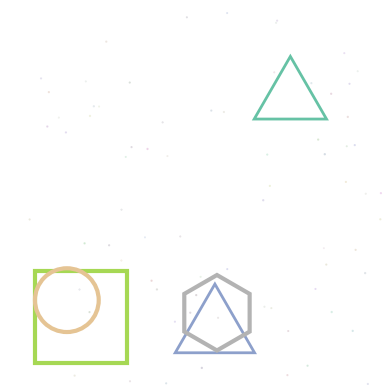[{"shape": "triangle", "thickness": 2, "radius": 0.54, "center": [0.754, 0.745]}, {"shape": "triangle", "thickness": 2, "radius": 0.59, "center": [0.558, 0.143]}, {"shape": "square", "thickness": 3, "radius": 0.6, "center": [0.211, 0.177]}, {"shape": "circle", "thickness": 3, "radius": 0.41, "center": [0.174, 0.22]}, {"shape": "hexagon", "thickness": 3, "radius": 0.49, "center": [0.564, 0.188]}]